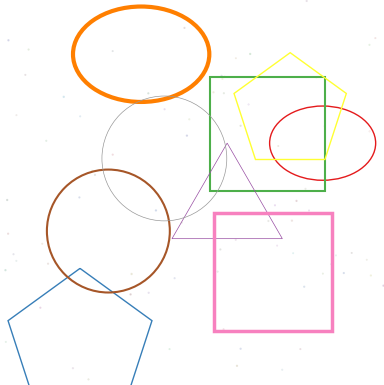[{"shape": "oval", "thickness": 1, "radius": 0.69, "center": [0.838, 0.628]}, {"shape": "pentagon", "thickness": 1, "radius": 0.98, "center": [0.208, 0.106]}, {"shape": "square", "thickness": 1.5, "radius": 0.75, "center": [0.694, 0.652]}, {"shape": "triangle", "thickness": 0.5, "radius": 0.83, "center": [0.59, 0.463]}, {"shape": "oval", "thickness": 3, "radius": 0.89, "center": [0.367, 0.859]}, {"shape": "pentagon", "thickness": 1, "radius": 0.77, "center": [0.754, 0.71]}, {"shape": "circle", "thickness": 1.5, "radius": 0.8, "center": [0.281, 0.4]}, {"shape": "square", "thickness": 2.5, "radius": 0.76, "center": [0.709, 0.293]}, {"shape": "circle", "thickness": 0.5, "radius": 0.81, "center": [0.427, 0.588]}]